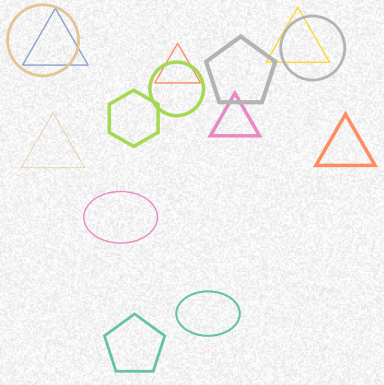[{"shape": "pentagon", "thickness": 2, "radius": 0.41, "center": [0.35, 0.102]}, {"shape": "oval", "thickness": 1.5, "radius": 0.41, "center": [0.54, 0.185]}, {"shape": "triangle", "thickness": 2.5, "radius": 0.44, "center": [0.897, 0.615]}, {"shape": "triangle", "thickness": 1, "radius": 0.34, "center": [0.461, 0.819]}, {"shape": "triangle", "thickness": 1, "radius": 0.49, "center": [0.144, 0.88]}, {"shape": "oval", "thickness": 1, "radius": 0.48, "center": [0.313, 0.436]}, {"shape": "triangle", "thickness": 2.5, "radius": 0.37, "center": [0.61, 0.684]}, {"shape": "circle", "thickness": 2.5, "radius": 0.35, "center": [0.459, 0.769]}, {"shape": "hexagon", "thickness": 2.5, "radius": 0.37, "center": [0.347, 0.693]}, {"shape": "triangle", "thickness": 1, "radius": 0.48, "center": [0.774, 0.886]}, {"shape": "circle", "thickness": 2, "radius": 0.46, "center": [0.112, 0.895]}, {"shape": "triangle", "thickness": 0.5, "radius": 0.48, "center": [0.138, 0.612]}, {"shape": "pentagon", "thickness": 3, "radius": 0.47, "center": [0.625, 0.811]}, {"shape": "circle", "thickness": 2, "radius": 0.42, "center": [0.812, 0.875]}]